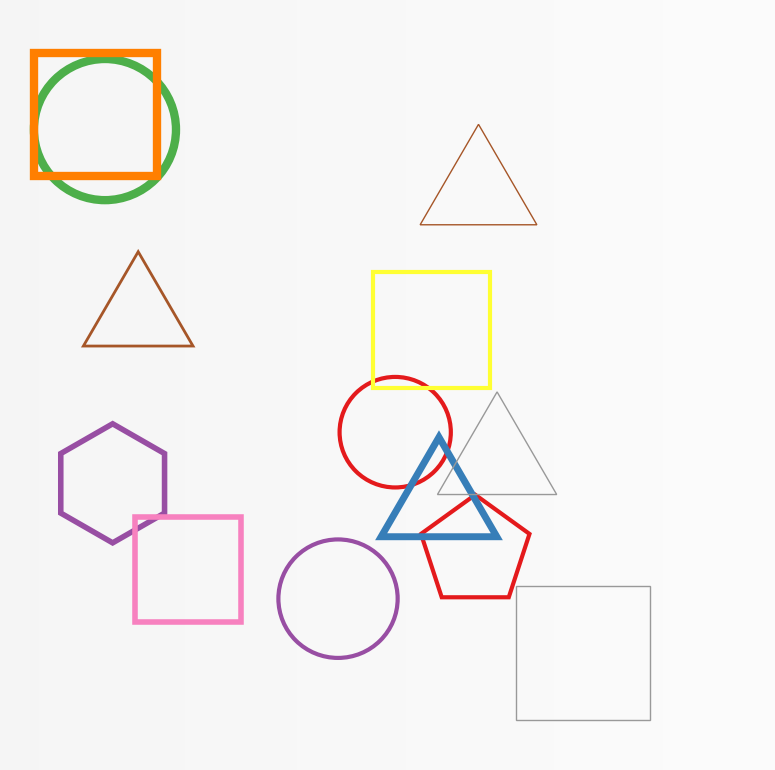[{"shape": "pentagon", "thickness": 1.5, "radius": 0.37, "center": [0.613, 0.284]}, {"shape": "circle", "thickness": 1.5, "radius": 0.36, "center": [0.51, 0.439]}, {"shape": "triangle", "thickness": 2.5, "radius": 0.43, "center": [0.566, 0.346]}, {"shape": "circle", "thickness": 3, "radius": 0.46, "center": [0.135, 0.832]}, {"shape": "hexagon", "thickness": 2, "radius": 0.39, "center": [0.145, 0.372]}, {"shape": "circle", "thickness": 1.5, "radius": 0.38, "center": [0.436, 0.223]}, {"shape": "square", "thickness": 3, "radius": 0.4, "center": [0.123, 0.851]}, {"shape": "square", "thickness": 1.5, "radius": 0.38, "center": [0.557, 0.572]}, {"shape": "triangle", "thickness": 1, "radius": 0.41, "center": [0.178, 0.591]}, {"shape": "triangle", "thickness": 0.5, "radius": 0.43, "center": [0.617, 0.752]}, {"shape": "square", "thickness": 2, "radius": 0.34, "center": [0.243, 0.261]}, {"shape": "triangle", "thickness": 0.5, "radius": 0.44, "center": [0.641, 0.402]}, {"shape": "square", "thickness": 0.5, "radius": 0.43, "center": [0.752, 0.152]}]